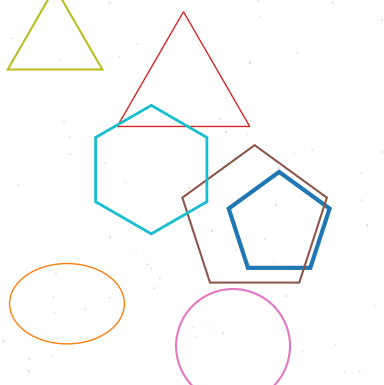[{"shape": "pentagon", "thickness": 3, "radius": 0.69, "center": [0.725, 0.416]}, {"shape": "oval", "thickness": 1, "radius": 0.75, "center": [0.174, 0.211]}, {"shape": "triangle", "thickness": 1, "radius": 0.99, "center": [0.477, 0.771]}, {"shape": "pentagon", "thickness": 1.5, "radius": 0.99, "center": [0.661, 0.426]}, {"shape": "circle", "thickness": 1.5, "radius": 0.74, "center": [0.605, 0.101]}, {"shape": "triangle", "thickness": 1.5, "radius": 0.71, "center": [0.143, 0.89]}, {"shape": "hexagon", "thickness": 2, "radius": 0.83, "center": [0.393, 0.559]}]